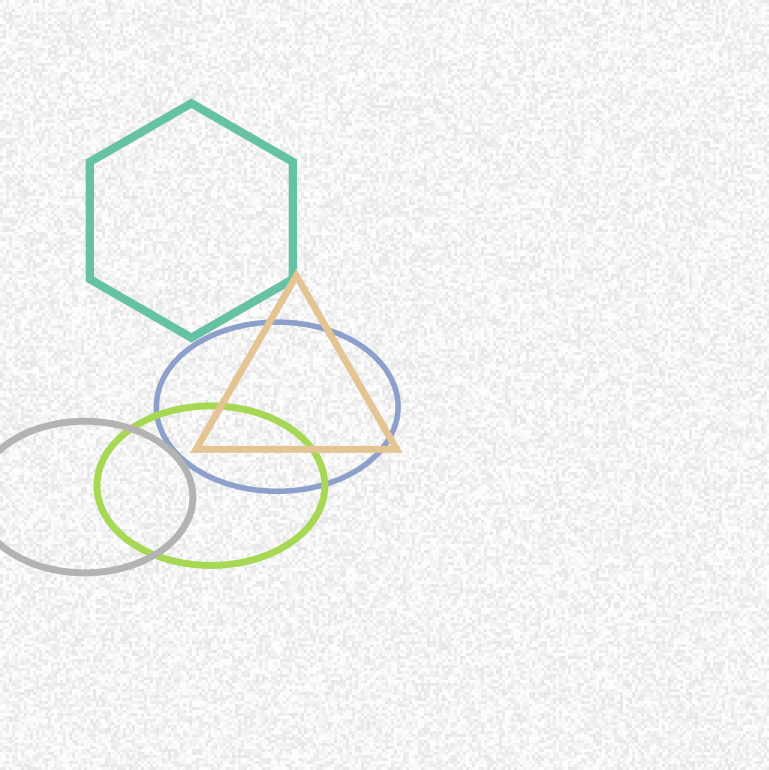[{"shape": "hexagon", "thickness": 3, "radius": 0.76, "center": [0.249, 0.714]}, {"shape": "oval", "thickness": 2, "radius": 0.78, "center": [0.36, 0.472]}, {"shape": "oval", "thickness": 2.5, "radius": 0.74, "center": [0.274, 0.369]}, {"shape": "triangle", "thickness": 2.5, "radius": 0.75, "center": [0.385, 0.492]}, {"shape": "oval", "thickness": 2.5, "radius": 0.7, "center": [0.11, 0.354]}]